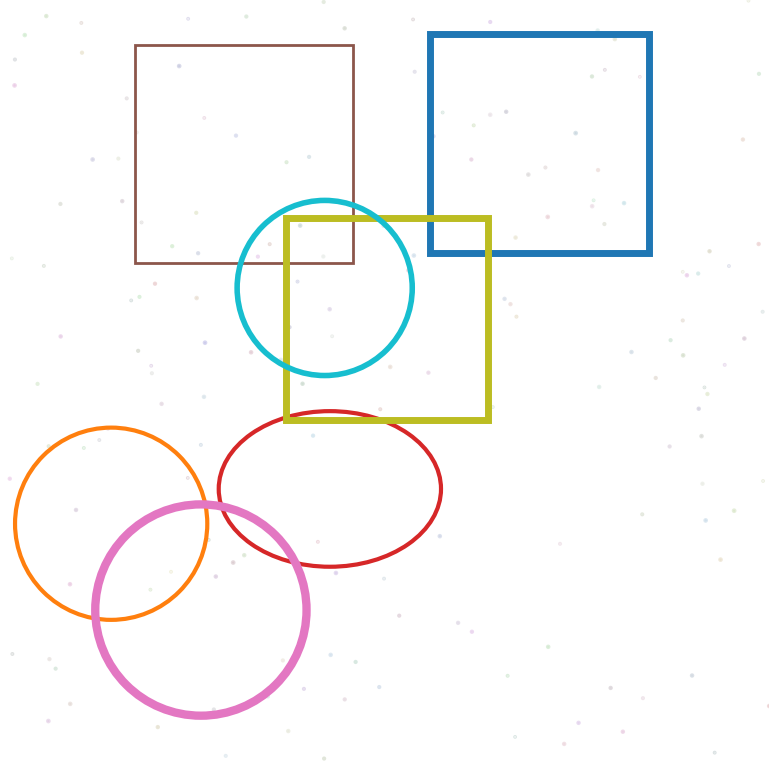[{"shape": "square", "thickness": 2.5, "radius": 0.71, "center": [0.7, 0.814]}, {"shape": "circle", "thickness": 1.5, "radius": 0.62, "center": [0.144, 0.32]}, {"shape": "oval", "thickness": 1.5, "radius": 0.72, "center": [0.428, 0.365]}, {"shape": "square", "thickness": 1, "radius": 0.71, "center": [0.317, 0.8]}, {"shape": "circle", "thickness": 3, "radius": 0.69, "center": [0.261, 0.208]}, {"shape": "square", "thickness": 2.5, "radius": 0.65, "center": [0.502, 0.585]}, {"shape": "circle", "thickness": 2, "radius": 0.57, "center": [0.422, 0.626]}]